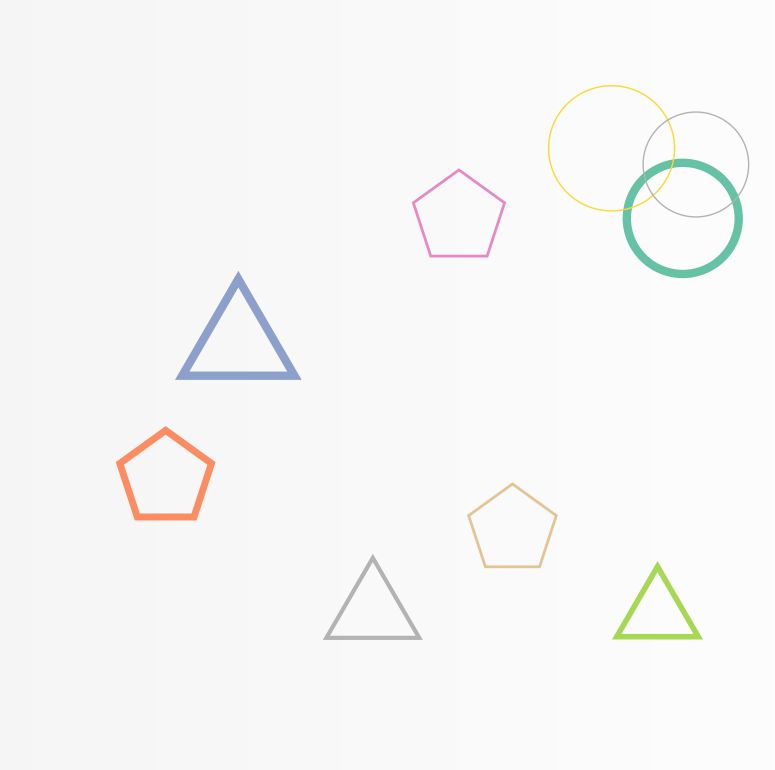[{"shape": "circle", "thickness": 3, "radius": 0.36, "center": [0.881, 0.716]}, {"shape": "pentagon", "thickness": 2.5, "radius": 0.31, "center": [0.214, 0.379]}, {"shape": "triangle", "thickness": 3, "radius": 0.42, "center": [0.308, 0.554]}, {"shape": "pentagon", "thickness": 1, "radius": 0.31, "center": [0.592, 0.717]}, {"shape": "triangle", "thickness": 2, "radius": 0.3, "center": [0.848, 0.203]}, {"shape": "circle", "thickness": 0.5, "radius": 0.41, "center": [0.789, 0.807]}, {"shape": "pentagon", "thickness": 1, "radius": 0.3, "center": [0.661, 0.312]}, {"shape": "circle", "thickness": 0.5, "radius": 0.34, "center": [0.898, 0.786]}, {"shape": "triangle", "thickness": 1.5, "radius": 0.35, "center": [0.481, 0.206]}]